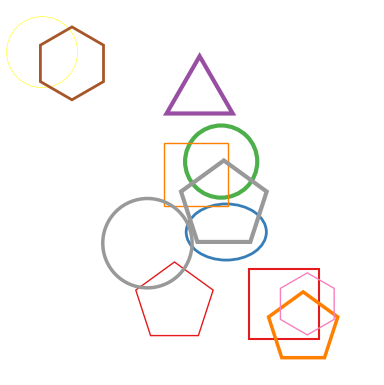[{"shape": "pentagon", "thickness": 1, "radius": 0.53, "center": [0.453, 0.214]}, {"shape": "square", "thickness": 1.5, "radius": 0.46, "center": [0.737, 0.211]}, {"shape": "oval", "thickness": 2, "radius": 0.52, "center": [0.588, 0.397]}, {"shape": "circle", "thickness": 3, "radius": 0.47, "center": [0.574, 0.58]}, {"shape": "triangle", "thickness": 3, "radius": 0.5, "center": [0.519, 0.755]}, {"shape": "pentagon", "thickness": 2.5, "radius": 0.47, "center": [0.787, 0.147]}, {"shape": "square", "thickness": 1, "radius": 0.41, "center": [0.509, 0.547]}, {"shape": "circle", "thickness": 0.5, "radius": 0.46, "center": [0.109, 0.865]}, {"shape": "hexagon", "thickness": 2, "radius": 0.47, "center": [0.187, 0.835]}, {"shape": "hexagon", "thickness": 1, "radius": 0.4, "center": [0.798, 0.211]}, {"shape": "pentagon", "thickness": 3, "radius": 0.58, "center": [0.581, 0.466]}, {"shape": "circle", "thickness": 2.5, "radius": 0.58, "center": [0.383, 0.368]}]